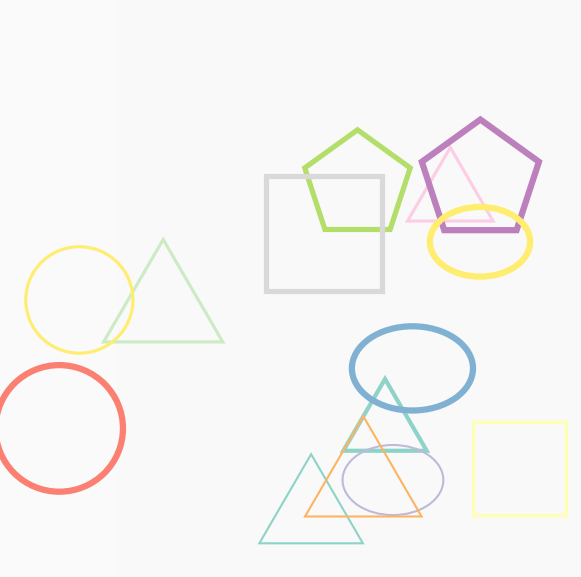[{"shape": "triangle", "thickness": 2, "radius": 0.41, "center": [0.662, 0.26]}, {"shape": "triangle", "thickness": 1, "radius": 0.51, "center": [0.535, 0.11]}, {"shape": "square", "thickness": 1.5, "radius": 0.4, "center": [0.894, 0.188]}, {"shape": "oval", "thickness": 1, "radius": 0.43, "center": [0.676, 0.168]}, {"shape": "circle", "thickness": 3, "radius": 0.55, "center": [0.102, 0.257]}, {"shape": "oval", "thickness": 3, "radius": 0.52, "center": [0.71, 0.361]}, {"shape": "triangle", "thickness": 1, "radius": 0.58, "center": [0.625, 0.163]}, {"shape": "pentagon", "thickness": 2.5, "radius": 0.48, "center": [0.615, 0.679]}, {"shape": "triangle", "thickness": 1.5, "radius": 0.42, "center": [0.775, 0.659]}, {"shape": "square", "thickness": 2.5, "radius": 0.5, "center": [0.558, 0.595]}, {"shape": "pentagon", "thickness": 3, "radius": 0.53, "center": [0.826, 0.686]}, {"shape": "triangle", "thickness": 1.5, "radius": 0.59, "center": [0.281, 0.466]}, {"shape": "oval", "thickness": 3, "radius": 0.43, "center": [0.826, 0.58]}, {"shape": "circle", "thickness": 1.5, "radius": 0.46, "center": [0.137, 0.48]}]